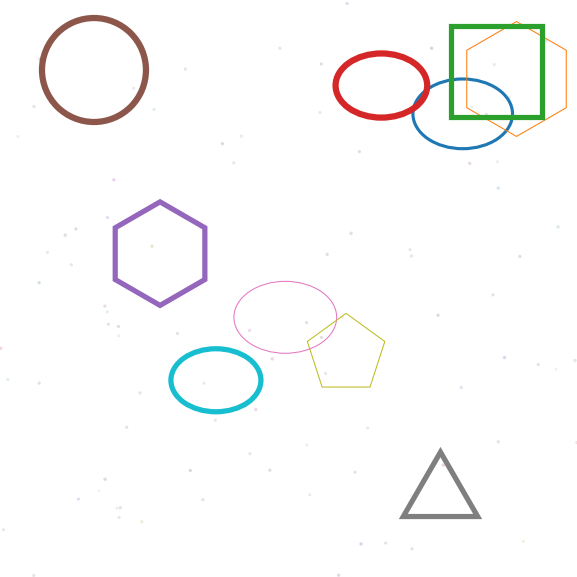[{"shape": "oval", "thickness": 1.5, "radius": 0.43, "center": [0.801, 0.802]}, {"shape": "hexagon", "thickness": 0.5, "radius": 0.5, "center": [0.894, 0.862]}, {"shape": "square", "thickness": 2.5, "radius": 0.39, "center": [0.859, 0.876]}, {"shape": "oval", "thickness": 3, "radius": 0.4, "center": [0.66, 0.851]}, {"shape": "hexagon", "thickness": 2.5, "radius": 0.45, "center": [0.277, 0.56]}, {"shape": "circle", "thickness": 3, "radius": 0.45, "center": [0.163, 0.878]}, {"shape": "oval", "thickness": 0.5, "radius": 0.44, "center": [0.494, 0.45]}, {"shape": "triangle", "thickness": 2.5, "radius": 0.37, "center": [0.763, 0.142]}, {"shape": "pentagon", "thickness": 0.5, "radius": 0.35, "center": [0.599, 0.386]}, {"shape": "oval", "thickness": 2.5, "radius": 0.39, "center": [0.374, 0.341]}]